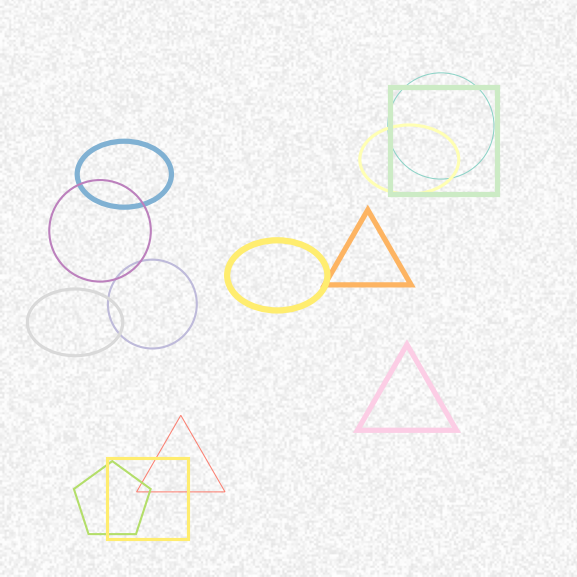[{"shape": "circle", "thickness": 0.5, "radius": 0.46, "center": [0.763, 0.781]}, {"shape": "oval", "thickness": 1.5, "radius": 0.43, "center": [0.709, 0.723]}, {"shape": "circle", "thickness": 1, "radius": 0.38, "center": [0.264, 0.473]}, {"shape": "triangle", "thickness": 0.5, "radius": 0.44, "center": [0.313, 0.192]}, {"shape": "oval", "thickness": 2.5, "radius": 0.41, "center": [0.215, 0.697]}, {"shape": "triangle", "thickness": 2.5, "radius": 0.43, "center": [0.637, 0.549]}, {"shape": "pentagon", "thickness": 1, "radius": 0.35, "center": [0.194, 0.131]}, {"shape": "triangle", "thickness": 2.5, "radius": 0.5, "center": [0.705, 0.304]}, {"shape": "oval", "thickness": 1.5, "radius": 0.41, "center": [0.13, 0.441]}, {"shape": "circle", "thickness": 1, "radius": 0.44, "center": [0.173, 0.599]}, {"shape": "square", "thickness": 2.5, "radius": 0.46, "center": [0.768, 0.756]}, {"shape": "oval", "thickness": 3, "radius": 0.43, "center": [0.48, 0.522]}, {"shape": "square", "thickness": 1.5, "radius": 0.35, "center": [0.256, 0.136]}]